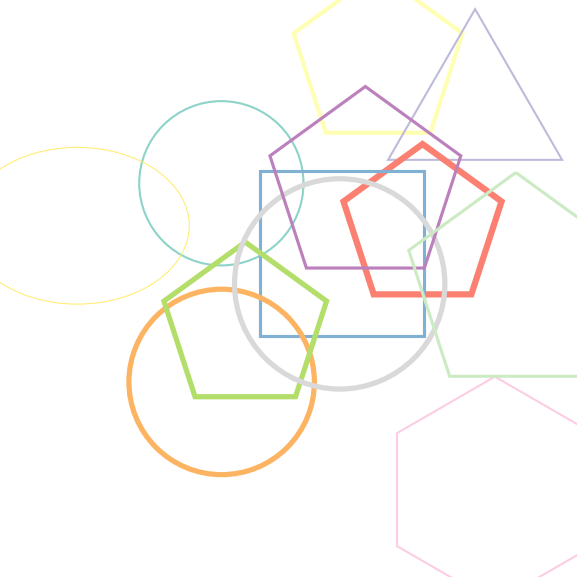[{"shape": "circle", "thickness": 1, "radius": 0.71, "center": [0.383, 0.682]}, {"shape": "pentagon", "thickness": 2, "radius": 0.77, "center": [0.655, 0.894]}, {"shape": "triangle", "thickness": 1, "radius": 0.87, "center": [0.823, 0.809]}, {"shape": "pentagon", "thickness": 3, "radius": 0.72, "center": [0.732, 0.606]}, {"shape": "square", "thickness": 1.5, "radius": 0.71, "center": [0.592, 0.56]}, {"shape": "circle", "thickness": 2.5, "radius": 0.8, "center": [0.384, 0.338]}, {"shape": "pentagon", "thickness": 2.5, "radius": 0.74, "center": [0.425, 0.432]}, {"shape": "hexagon", "thickness": 1, "radius": 0.98, "center": [0.857, 0.151]}, {"shape": "circle", "thickness": 2.5, "radius": 0.91, "center": [0.588, 0.508]}, {"shape": "pentagon", "thickness": 1.5, "radius": 0.87, "center": [0.633, 0.676]}, {"shape": "pentagon", "thickness": 1.5, "radius": 0.98, "center": [0.893, 0.505]}, {"shape": "oval", "thickness": 0.5, "radius": 0.97, "center": [0.134, 0.608]}]